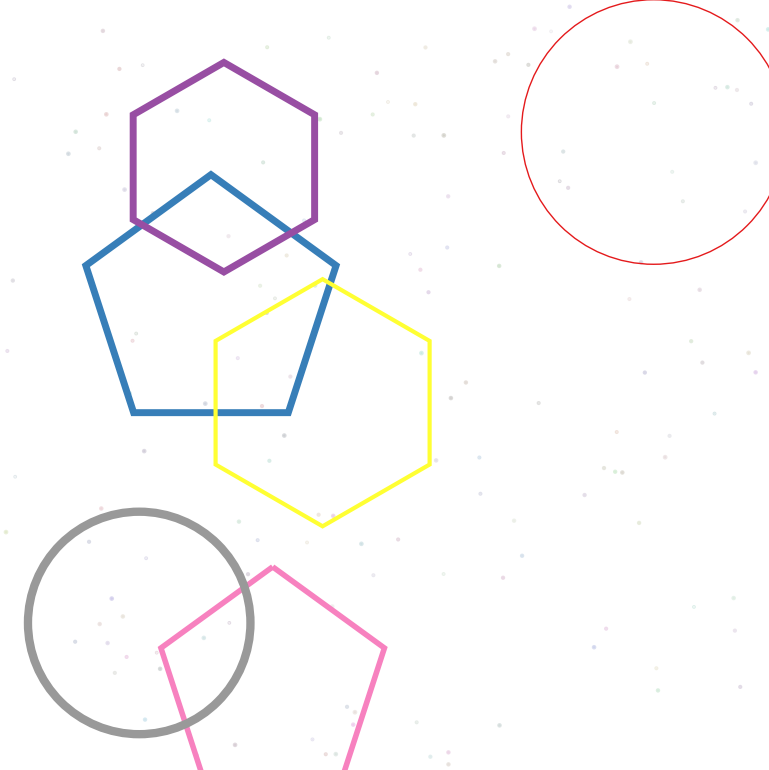[{"shape": "circle", "thickness": 0.5, "radius": 0.86, "center": [0.849, 0.829]}, {"shape": "pentagon", "thickness": 2.5, "radius": 0.85, "center": [0.274, 0.602]}, {"shape": "hexagon", "thickness": 2.5, "radius": 0.68, "center": [0.291, 0.783]}, {"shape": "hexagon", "thickness": 1.5, "radius": 0.8, "center": [0.419, 0.477]}, {"shape": "pentagon", "thickness": 2, "radius": 0.76, "center": [0.354, 0.111]}, {"shape": "circle", "thickness": 3, "radius": 0.72, "center": [0.181, 0.191]}]